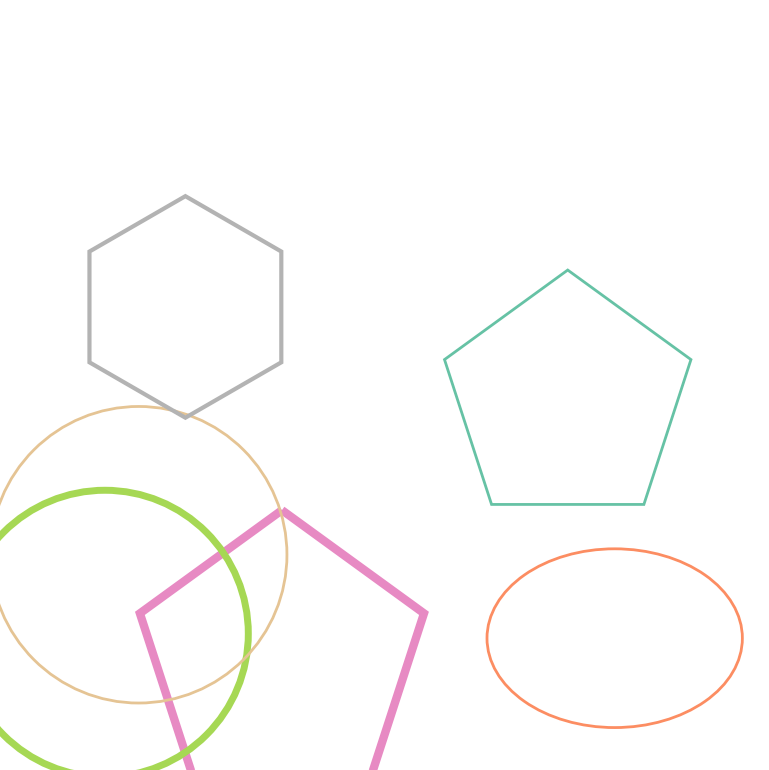[{"shape": "pentagon", "thickness": 1, "radius": 0.84, "center": [0.737, 0.481]}, {"shape": "oval", "thickness": 1, "radius": 0.83, "center": [0.798, 0.171]}, {"shape": "pentagon", "thickness": 3, "radius": 0.97, "center": [0.366, 0.143]}, {"shape": "circle", "thickness": 2.5, "radius": 0.93, "center": [0.136, 0.177]}, {"shape": "circle", "thickness": 1, "radius": 0.96, "center": [0.18, 0.28]}, {"shape": "hexagon", "thickness": 1.5, "radius": 0.72, "center": [0.241, 0.601]}]